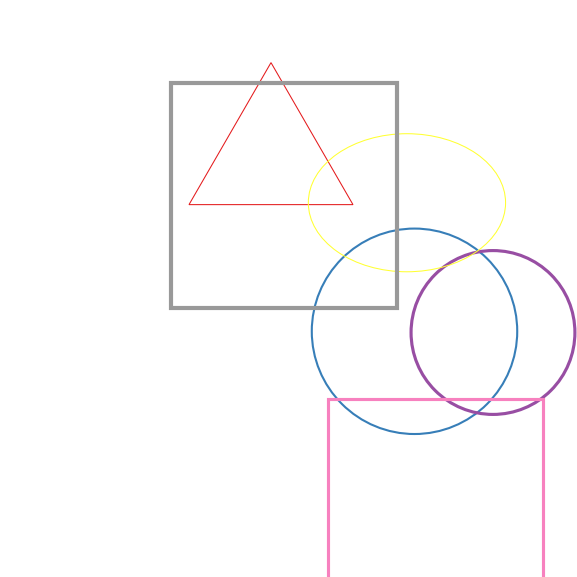[{"shape": "triangle", "thickness": 0.5, "radius": 0.82, "center": [0.469, 0.727]}, {"shape": "circle", "thickness": 1, "radius": 0.89, "center": [0.718, 0.425]}, {"shape": "circle", "thickness": 1.5, "radius": 0.71, "center": [0.854, 0.423]}, {"shape": "oval", "thickness": 0.5, "radius": 0.85, "center": [0.705, 0.648]}, {"shape": "square", "thickness": 1.5, "radius": 0.93, "center": [0.754, 0.122]}, {"shape": "square", "thickness": 2, "radius": 0.98, "center": [0.492, 0.661]}]